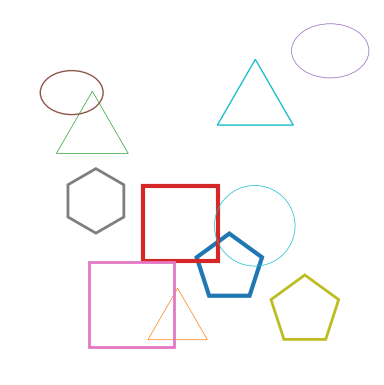[{"shape": "pentagon", "thickness": 3, "radius": 0.45, "center": [0.596, 0.304]}, {"shape": "triangle", "thickness": 0.5, "radius": 0.45, "center": [0.461, 0.162]}, {"shape": "triangle", "thickness": 0.5, "radius": 0.54, "center": [0.24, 0.655]}, {"shape": "square", "thickness": 3, "radius": 0.49, "center": [0.468, 0.419]}, {"shape": "oval", "thickness": 0.5, "radius": 0.5, "center": [0.858, 0.868]}, {"shape": "oval", "thickness": 1, "radius": 0.41, "center": [0.186, 0.759]}, {"shape": "square", "thickness": 2, "radius": 0.55, "center": [0.342, 0.21]}, {"shape": "hexagon", "thickness": 2, "radius": 0.42, "center": [0.249, 0.478]}, {"shape": "pentagon", "thickness": 2, "radius": 0.46, "center": [0.792, 0.193]}, {"shape": "circle", "thickness": 0.5, "radius": 0.52, "center": [0.662, 0.414]}, {"shape": "triangle", "thickness": 1, "radius": 0.57, "center": [0.663, 0.732]}]